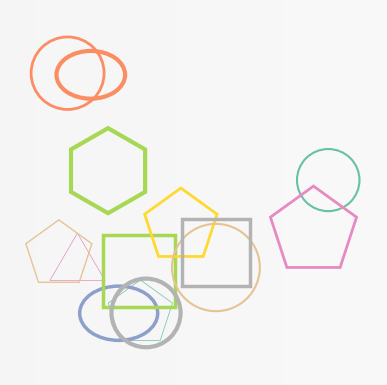[{"shape": "pentagon", "thickness": 0.5, "radius": 0.44, "center": [0.362, 0.186]}, {"shape": "circle", "thickness": 1.5, "radius": 0.4, "center": [0.847, 0.532]}, {"shape": "circle", "thickness": 2, "radius": 0.47, "center": [0.174, 0.81]}, {"shape": "oval", "thickness": 3, "radius": 0.44, "center": [0.234, 0.806]}, {"shape": "oval", "thickness": 2.5, "radius": 0.5, "center": [0.306, 0.186]}, {"shape": "triangle", "thickness": 0.5, "radius": 0.41, "center": [0.2, 0.312]}, {"shape": "pentagon", "thickness": 2, "radius": 0.58, "center": [0.809, 0.4]}, {"shape": "square", "thickness": 2.5, "radius": 0.47, "center": [0.359, 0.297]}, {"shape": "hexagon", "thickness": 3, "radius": 0.55, "center": [0.279, 0.557]}, {"shape": "pentagon", "thickness": 2, "radius": 0.49, "center": [0.467, 0.413]}, {"shape": "pentagon", "thickness": 1, "radius": 0.45, "center": [0.152, 0.339]}, {"shape": "circle", "thickness": 1.5, "radius": 0.57, "center": [0.557, 0.305]}, {"shape": "circle", "thickness": 3, "radius": 0.45, "center": [0.377, 0.187]}, {"shape": "square", "thickness": 2.5, "radius": 0.44, "center": [0.556, 0.345]}]